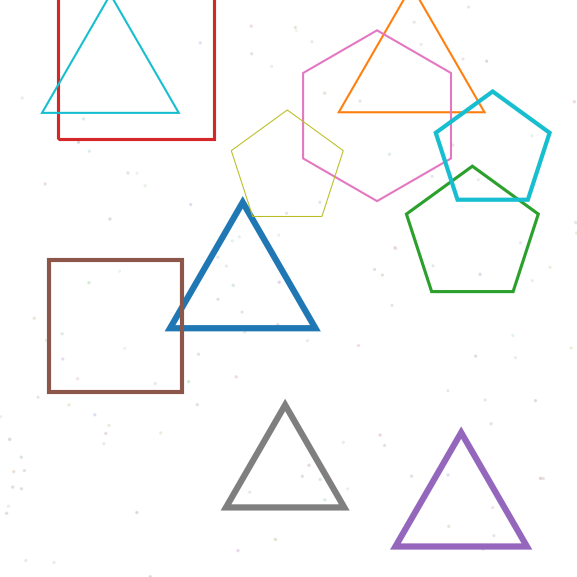[{"shape": "triangle", "thickness": 3, "radius": 0.73, "center": [0.42, 0.503]}, {"shape": "triangle", "thickness": 1, "radius": 0.73, "center": [0.713, 0.878]}, {"shape": "pentagon", "thickness": 1.5, "radius": 0.6, "center": [0.818, 0.591]}, {"shape": "square", "thickness": 1.5, "radius": 0.68, "center": [0.236, 0.893]}, {"shape": "triangle", "thickness": 3, "radius": 0.66, "center": [0.799, 0.119]}, {"shape": "square", "thickness": 2, "radius": 0.57, "center": [0.2, 0.434]}, {"shape": "hexagon", "thickness": 1, "radius": 0.74, "center": [0.653, 0.799]}, {"shape": "triangle", "thickness": 3, "radius": 0.59, "center": [0.494, 0.18]}, {"shape": "pentagon", "thickness": 0.5, "radius": 0.51, "center": [0.497, 0.707]}, {"shape": "triangle", "thickness": 1, "radius": 0.68, "center": [0.191, 0.872]}, {"shape": "pentagon", "thickness": 2, "radius": 0.52, "center": [0.853, 0.737]}]